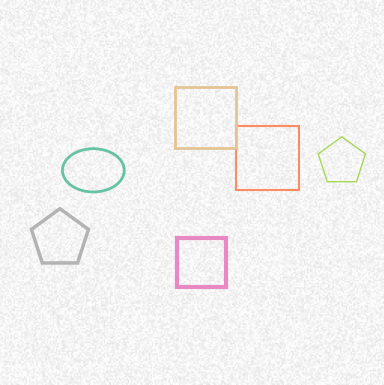[{"shape": "oval", "thickness": 2, "radius": 0.4, "center": [0.242, 0.558]}, {"shape": "square", "thickness": 1.5, "radius": 0.41, "center": [0.695, 0.59]}, {"shape": "square", "thickness": 3, "radius": 0.32, "center": [0.523, 0.317]}, {"shape": "pentagon", "thickness": 1, "radius": 0.32, "center": [0.888, 0.58]}, {"shape": "square", "thickness": 2, "radius": 0.4, "center": [0.533, 0.696]}, {"shape": "pentagon", "thickness": 2.5, "radius": 0.39, "center": [0.156, 0.38]}]